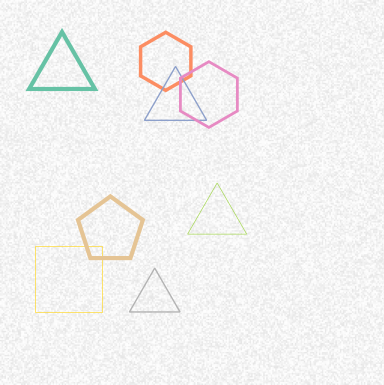[{"shape": "triangle", "thickness": 3, "radius": 0.49, "center": [0.161, 0.818]}, {"shape": "hexagon", "thickness": 2.5, "radius": 0.38, "center": [0.43, 0.841]}, {"shape": "triangle", "thickness": 1, "radius": 0.47, "center": [0.456, 0.734]}, {"shape": "hexagon", "thickness": 2, "radius": 0.43, "center": [0.543, 0.754]}, {"shape": "triangle", "thickness": 0.5, "radius": 0.44, "center": [0.564, 0.436]}, {"shape": "square", "thickness": 0.5, "radius": 0.43, "center": [0.178, 0.276]}, {"shape": "pentagon", "thickness": 3, "radius": 0.44, "center": [0.287, 0.401]}, {"shape": "triangle", "thickness": 1, "radius": 0.38, "center": [0.402, 0.228]}]